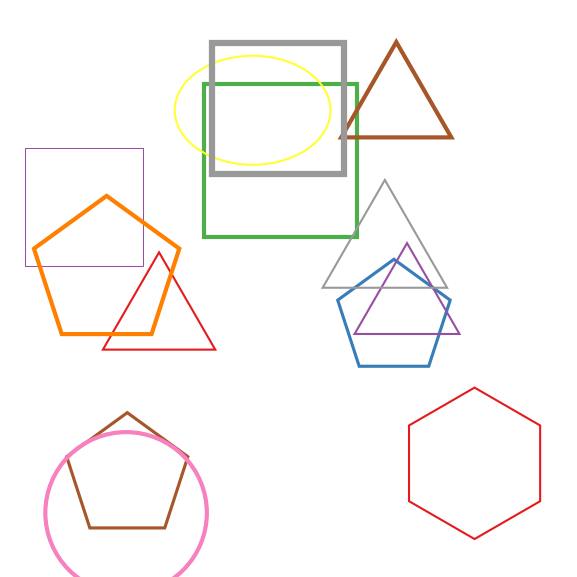[{"shape": "hexagon", "thickness": 1, "radius": 0.66, "center": [0.822, 0.197]}, {"shape": "triangle", "thickness": 1, "radius": 0.56, "center": [0.275, 0.45]}, {"shape": "pentagon", "thickness": 1.5, "radius": 0.51, "center": [0.682, 0.448]}, {"shape": "square", "thickness": 2, "radius": 0.66, "center": [0.486, 0.721]}, {"shape": "triangle", "thickness": 1, "radius": 0.52, "center": [0.705, 0.473]}, {"shape": "square", "thickness": 0.5, "radius": 0.51, "center": [0.145, 0.641]}, {"shape": "pentagon", "thickness": 2, "radius": 0.66, "center": [0.185, 0.528]}, {"shape": "oval", "thickness": 1, "radius": 0.67, "center": [0.437, 0.808]}, {"shape": "triangle", "thickness": 2, "radius": 0.55, "center": [0.686, 0.816]}, {"shape": "pentagon", "thickness": 1.5, "radius": 0.55, "center": [0.22, 0.174]}, {"shape": "circle", "thickness": 2, "radius": 0.7, "center": [0.218, 0.111]}, {"shape": "square", "thickness": 3, "radius": 0.57, "center": [0.481, 0.811]}, {"shape": "triangle", "thickness": 1, "radius": 0.62, "center": [0.666, 0.563]}]